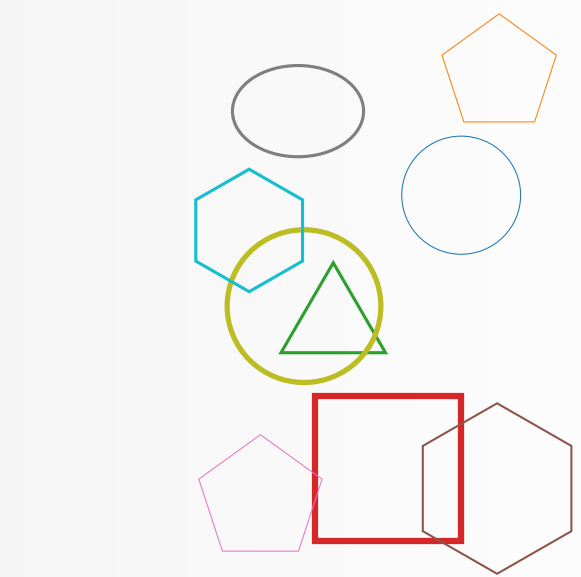[{"shape": "circle", "thickness": 0.5, "radius": 0.51, "center": [0.793, 0.661]}, {"shape": "pentagon", "thickness": 0.5, "radius": 0.52, "center": [0.859, 0.872]}, {"shape": "triangle", "thickness": 1.5, "radius": 0.52, "center": [0.573, 0.44]}, {"shape": "square", "thickness": 3, "radius": 0.63, "center": [0.668, 0.187]}, {"shape": "hexagon", "thickness": 1, "radius": 0.74, "center": [0.855, 0.153]}, {"shape": "pentagon", "thickness": 0.5, "radius": 0.56, "center": [0.448, 0.135]}, {"shape": "oval", "thickness": 1.5, "radius": 0.56, "center": [0.513, 0.807]}, {"shape": "circle", "thickness": 2.5, "radius": 0.66, "center": [0.523, 0.469]}, {"shape": "hexagon", "thickness": 1.5, "radius": 0.53, "center": [0.429, 0.6]}]